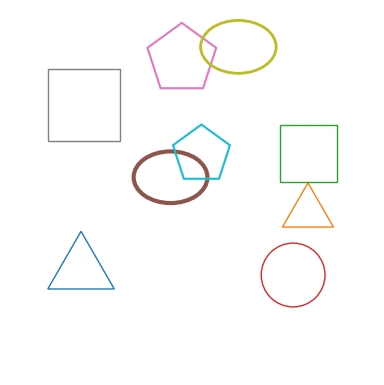[{"shape": "triangle", "thickness": 1, "radius": 0.5, "center": [0.21, 0.299]}, {"shape": "triangle", "thickness": 1, "radius": 0.38, "center": [0.8, 0.448]}, {"shape": "square", "thickness": 1, "radius": 0.37, "center": [0.801, 0.601]}, {"shape": "circle", "thickness": 1, "radius": 0.41, "center": [0.761, 0.286]}, {"shape": "oval", "thickness": 3, "radius": 0.48, "center": [0.443, 0.54]}, {"shape": "pentagon", "thickness": 1.5, "radius": 0.47, "center": [0.472, 0.847]}, {"shape": "square", "thickness": 1, "radius": 0.47, "center": [0.219, 0.727]}, {"shape": "oval", "thickness": 2, "radius": 0.49, "center": [0.619, 0.878]}, {"shape": "pentagon", "thickness": 1.5, "radius": 0.39, "center": [0.523, 0.599]}]